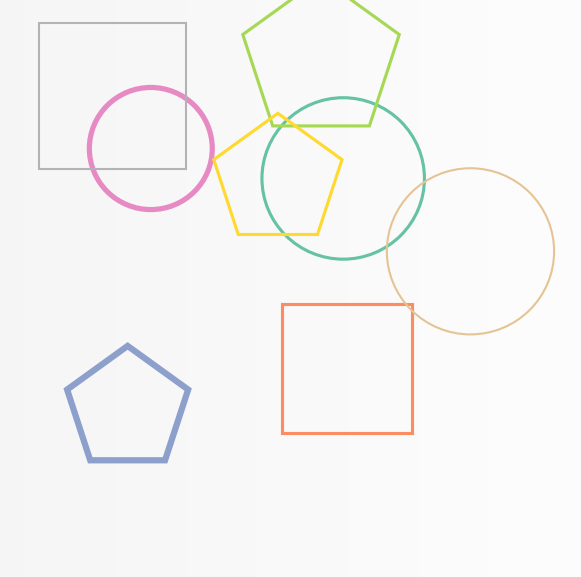[{"shape": "circle", "thickness": 1.5, "radius": 0.7, "center": [0.59, 0.69]}, {"shape": "square", "thickness": 1.5, "radius": 0.56, "center": [0.597, 0.361]}, {"shape": "pentagon", "thickness": 3, "radius": 0.55, "center": [0.22, 0.291]}, {"shape": "circle", "thickness": 2.5, "radius": 0.53, "center": [0.259, 0.742]}, {"shape": "pentagon", "thickness": 1.5, "radius": 0.71, "center": [0.552, 0.896]}, {"shape": "pentagon", "thickness": 1.5, "radius": 0.58, "center": [0.478, 0.687]}, {"shape": "circle", "thickness": 1, "radius": 0.72, "center": [0.809, 0.564]}, {"shape": "square", "thickness": 1, "radius": 0.63, "center": [0.194, 0.833]}]